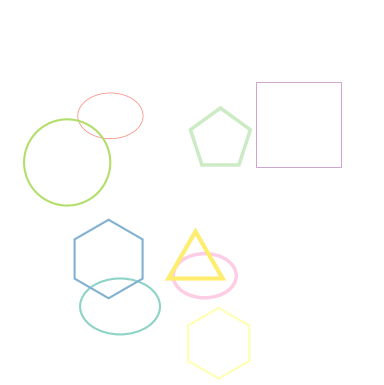[{"shape": "oval", "thickness": 1.5, "radius": 0.52, "center": [0.312, 0.204]}, {"shape": "hexagon", "thickness": 1.5, "radius": 0.46, "center": [0.568, 0.108]}, {"shape": "oval", "thickness": 0.5, "radius": 0.42, "center": [0.287, 0.699]}, {"shape": "hexagon", "thickness": 1.5, "radius": 0.51, "center": [0.282, 0.327]}, {"shape": "circle", "thickness": 1.5, "radius": 0.56, "center": [0.174, 0.578]}, {"shape": "oval", "thickness": 2.5, "radius": 0.41, "center": [0.532, 0.284]}, {"shape": "square", "thickness": 0.5, "radius": 0.55, "center": [0.775, 0.677]}, {"shape": "pentagon", "thickness": 2.5, "radius": 0.41, "center": [0.573, 0.638]}, {"shape": "triangle", "thickness": 3, "radius": 0.41, "center": [0.508, 0.317]}]